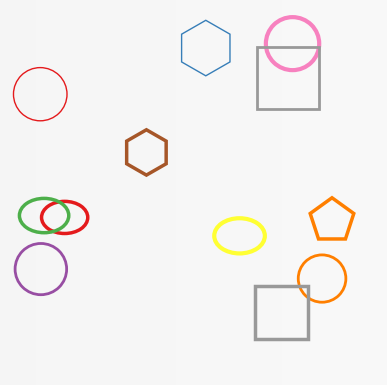[{"shape": "oval", "thickness": 2.5, "radius": 0.3, "center": [0.167, 0.435]}, {"shape": "circle", "thickness": 1, "radius": 0.35, "center": [0.104, 0.755]}, {"shape": "hexagon", "thickness": 1, "radius": 0.36, "center": [0.531, 0.875]}, {"shape": "oval", "thickness": 2.5, "radius": 0.32, "center": [0.114, 0.44]}, {"shape": "circle", "thickness": 2, "radius": 0.33, "center": [0.105, 0.301]}, {"shape": "circle", "thickness": 2, "radius": 0.31, "center": [0.831, 0.276]}, {"shape": "pentagon", "thickness": 2.5, "radius": 0.3, "center": [0.857, 0.427]}, {"shape": "oval", "thickness": 3, "radius": 0.33, "center": [0.618, 0.387]}, {"shape": "hexagon", "thickness": 2.5, "radius": 0.29, "center": [0.378, 0.604]}, {"shape": "circle", "thickness": 3, "radius": 0.34, "center": [0.755, 0.887]}, {"shape": "square", "thickness": 2, "radius": 0.4, "center": [0.743, 0.798]}, {"shape": "square", "thickness": 2.5, "radius": 0.34, "center": [0.727, 0.189]}]